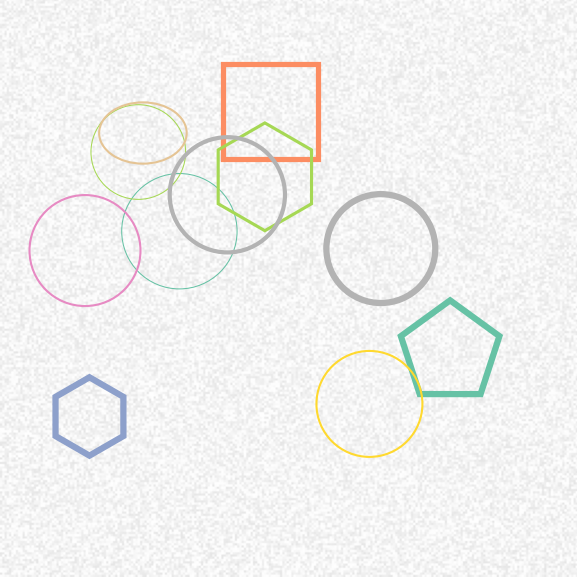[{"shape": "pentagon", "thickness": 3, "radius": 0.45, "center": [0.779, 0.389]}, {"shape": "circle", "thickness": 0.5, "radius": 0.5, "center": [0.311, 0.599]}, {"shape": "square", "thickness": 2.5, "radius": 0.41, "center": [0.468, 0.806]}, {"shape": "hexagon", "thickness": 3, "radius": 0.34, "center": [0.155, 0.278]}, {"shape": "circle", "thickness": 1, "radius": 0.48, "center": [0.147, 0.565]}, {"shape": "hexagon", "thickness": 1.5, "radius": 0.47, "center": [0.459, 0.693]}, {"shape": "circle", "thickness": 0.5, "radius": 0.41, "center": [0.239, 0.736]}, {"shape": "circle", "thickness": 1, "radius": 0.46, "center": [0.64, 0.3]}, {"shape": "oval", "thickness": 1, "radius": 0.38, "center": [0.247, 0.769]}, {"shape": "circle", "thickness": 3, "radius": 0.47, "center": [0.659, 0.569]}, {"shape": "circle", "thickness": 2, "radius": 0.5, "center": [0.394, 0.662]}]